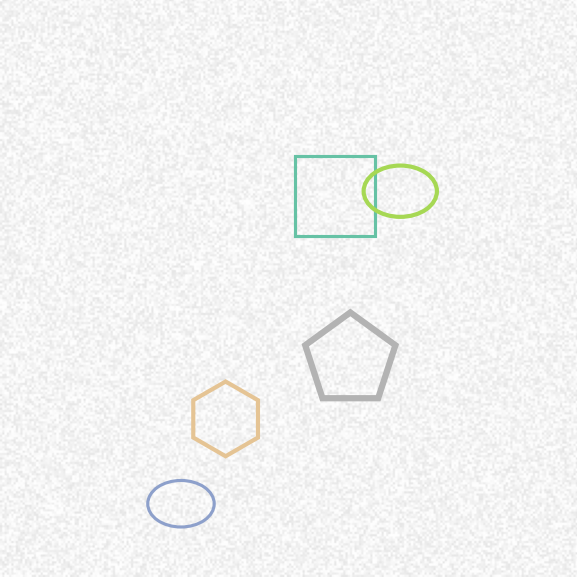[{"shape": "square", "thickness": 1.5, "radius": 0.35, "center": [0.58, 0.66]}, {"shape": "oval", "thickness": 1.5, "radius": 0.29, "center": [0.313, 0.127]}, {"shape": "oval", "thickness": 2, "radius": 0.32, "center": [0.693, 0.668]}, {"shape": "hexagon", "thickness": 2, "radius": 0.32, "center": [0.391, 0.274]}, {"shape": "pentagon", "thickness": 3, "radius": 0.41, "center": [0.607, 0.376]}]